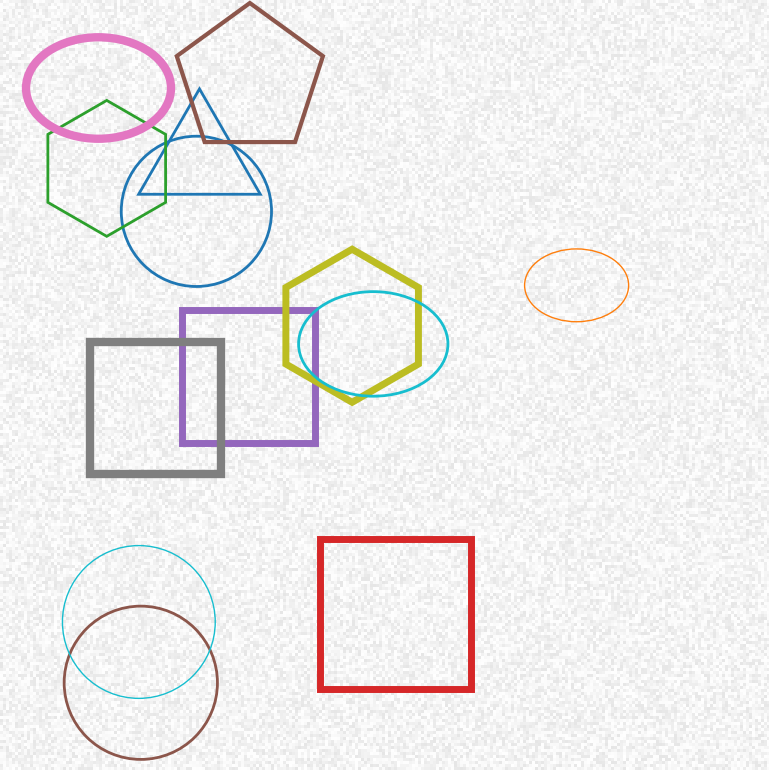[{"shape": "triangle", "thickness": 1, "radius": 0.46, "center": [0.259, 0.793]}, {"shape": "circle", "thickness": 1, "radius": 0.49, "center": [0.255, 0.726]}, {"shape": "oval", "thickness": 0.5, "radius": 0.34, "center": [0.749, 0.629]}, {"shape": "hexagon", "thickness": 1, "radius": 0.44, "center": [0.139, 0.781]}, {"shape": "square", "thickness": 2.5, "radius": 0.49, "center": [0.514, 0.202]}, {"shape": "square", "thickness": 2.5, "radius": 0.43, "center": [0.323, 0.511]}, {"shape": "pentagon", "thickness": 1.5, "radius": 0.5, "center": [0.324, 0.896]}, {"shape": "circle", "thickness": 1, "radius": 0.5, "center": [0.183, 0.113]}, {"shape": "oval", "thickness": 3, "radius": 0.47, "center": [0.128, 0.886]}, {"shape": "square", "thickness": 3, "radius": 0.43, "center": [0.202, 0.47]}, {"shape": "hexagon", "thickness": 2.5, "radius": 0.5, "center": [0.457, 0.577]}, {"shape": "circle", "thickness": 0.5, "radius": 0.5, "center": [0.18, 0.192]}, {"shape": "oval", "thickness": 1, "radius": 0.48, "center": [0.485, 0.553]}]